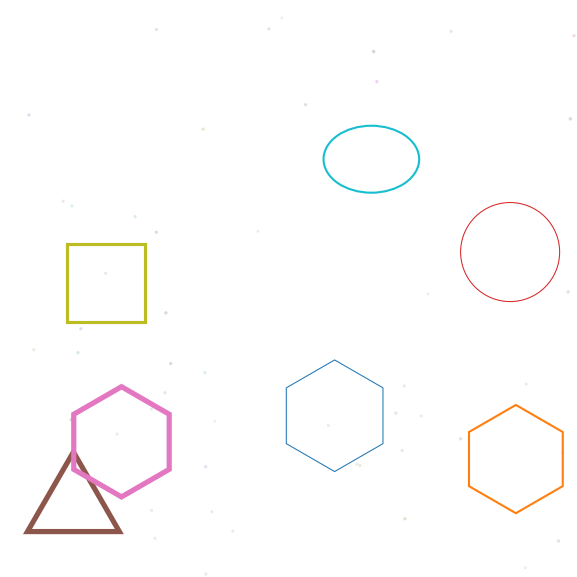[{"shape": "hexagon", "thickness": 0.5, "radius": 0.48, "center": [0.579, 0.279]}, {"shape": "hexagon", "thickness": 1, "radius": 0.47, "center": [0.893, 0.204]}, {"shape": "circle", "thickness": 0.5, "radius": 0.43, "center": [0.883, 0.563]}, {"shape": "triangle", "thickness": 2.5, "radius": 0.46, "center": [0.127, 0.125]}, {"shape": "hexagon", "thickness": 2.5, "radius": 0.48, "center": [0.21, 0.234]}, {"shape": "square", "thickness": 1.5, "radius": 0.34, "center": [0.184, 0.509]}, {"shape": "oval", "thickness": 1, "radius": 0.41, "center": [0.643, 0.723]}]